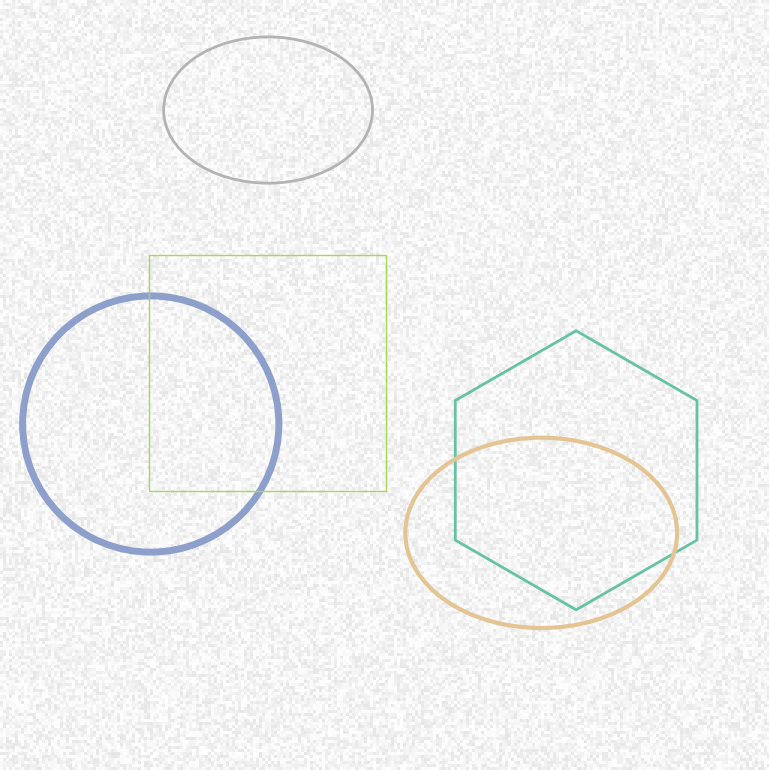[{"shape": "hexagon", "thickness": 1, "radius": 0.91, "center": [0.748, 0.389]}, {"shape": "circle", "thickness": 2.5, "radius": 0.83, "center": [0.196, 0.449]}, {"shape": "square", "thickness": 0.5, "radius": 0.77, "center": [0.347, 0.516]}, {"shape": "oval", "thickness": 1.5, "radius": 0.88, "center": [0.703, 0.308]}, {"shape": "oval", "thickness": 1, "radius": 0.68, "center": [0.348, 0.857]}]